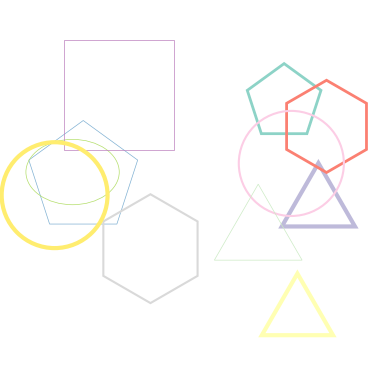[{"shape": "pentagon", "thickness": 2, "radius": 0.5, "center": [0.738, 0.734]}, {"shape": "triangle", "thickness": 3, "radius": 0.53, "center": [0.773, 0.183]}, {"shape": "triangle", "thickness": 3, "radius": 0.55, "center": [0.827, 0.467]}, {"shape": "hexagon", "thickness": 2, "radius": 0.6, "center": [0.848, 0.672]}, {"shape": "pentagon", "thickness": 0.5, "radius": 0.74, "center": [0.216, 0.538]}, {"shape": "oval", "thickness": 0.5, "radius": 0.61, "center": [0.189, 0.553]}, {"shape": "circle", "thickness": 1.5, "radius": 0.68, "center": [0.757, 0.575]}, {"shape": "hexagon", "thickness": 1.5, "radius": 0.71, "center": [0.391, 0.354]}, {"shape": "square", "thickness": 0.5, "radius": 0.71, "center": [0.31, 0.753]}, {"shape": "triangle", "thickness": 0.5, "radius": 0.66, "center": [0.671, 0.39]}, {"shape": "circle", "thickness": 3, "radius": 0.69, "center": [0.142, 0.493]}]